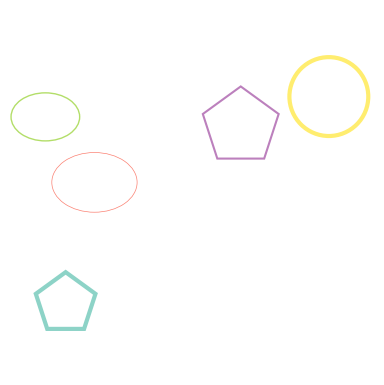[{"shape": "pentagon", "thickness": 3, "radius": 0.41, "center": [0.171, 0.212]}, {"shape": "oval", "thickness": 0.5, "radius": 0.55, "center": [0.245, 0.526]}, {"shape": "oval", "thickness": 1, "radius": 0.45, "center": [0.118, 0.696]}, {"shape": "pentagon", "thickness": 1.5, "radius": 0.52, "center": [0.625, 0.672]}, {"shape": "circle", "thickness": 3, "radius": 0.51, "center": [0.854, 0.749]}]